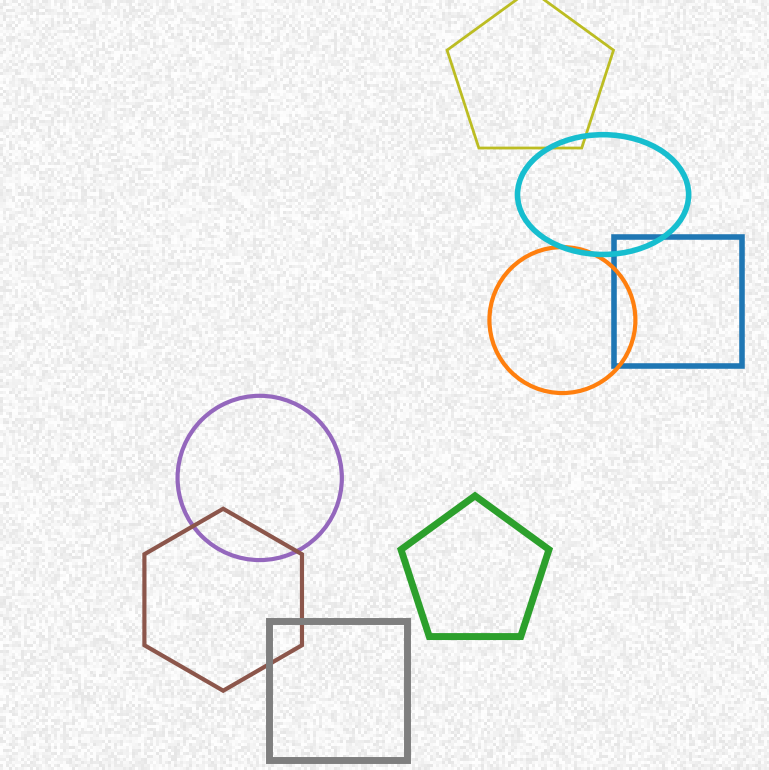[{"shape": "square", "thickness": 2, "radius": 0.42, "center": [0.881, 0.608]}, {"shape": "circle", "thickness": 1.5, "radius": 0.47, "center": [0.73, 0.584]}, {"shape": "pentagon", "thickness": 2.5, "radius": 0.51, "center": [0.617, 0.255]}, {"shape": "circle", "thickness": 1.5, "radius": 0.53, "center": [0.337, 0.379]}, {"shape": "hexagon", "thickness": 1.5, "radius": 0.59, "center": [0.29, 0.221]}, {"shape": "square", "thickness": 2.5, "radius": 0.45, "center": [0.439, 0.103]}, {"shape": "pentagon", "thickness": 1, "radius": 0.57, "center": [0.689, 0.9]}, {"shape": "oval", "thickness": 2, "radius": 0.56, "center": [0.783, 0.747]}]